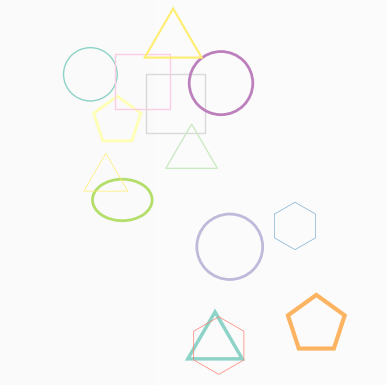[{"shape": "circle", "thickness": 1, "radius": 0.35, "center": [0.233, 0.807]}, {"shape": "triangle", "thickness": 2.5, "radius": 0.41, "center": [0.555, 0.108]}, {"shape": "pentagon", "thickness": 2, "radius": 0.32, "center": [0.303, 0.686]}, {"shape": "circle", "thickness": 2, "radius": 0.42, "center": [0.593, 0.359]}, {"shape": "hexagon", "thickness": 0.5, "radius": 0.37, "center": [0.565, 0.102]}, {"shape": "hexagon", "thickness": 0.5, "radius": 0.31, "center": [0.761, 0.413]}, {"shape": "pentagon", "thickness": 3, "radius": 0.38, "center": [0.816, 0.157]}, {"shape": "oval", "thickness": 2, "radius": 0.38, "center": [0.316, 0.481]}, {"shape": "square", "thickness": 1, "radius": 0.36, "center": [0.367, 0.787]}, {"shape": "square", "thickness": 1, "radius": 0.38, "center": [0.453, 0.731]}, {"shape": "circle", "thickness": 2, "radius": 0.41, "center": [0.57, 0.784]}, {"shape": "triangle", "thickness": 1, "radius": 0.38, "center": [0.495, 0.601]}, {"shape": "triangle", "thickness": 0.5, "radius": 0.33, "center": [0.273, 0.536]}, {"shape": "triangle", "thickness": 1.5, "radius": 0.42, "center": [0.447, 0.893]}]